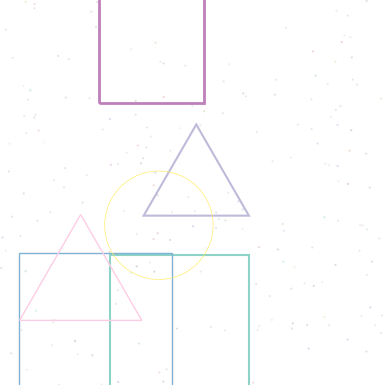[{"shape": "square", "thickness": 1.5, "radius": 0.9, "center": [0.467, 0.157]}, {"shape": "triangle", "thickness": 1.5, "radius": 0.79, "center": [0.51, 0.519]}, {"shape": "square", "thickness": 1, "radius": 0.99, "center": [0.248, 0.145]}, {"shape": "triangle", "thickness": 1, "radius": 0.92, "center": [0.209, 0.259]}, {"shape": "square", "thickness": 2, "radius": 0.69, "center": [0.393, 0.869]}, {"shape": "circle", "thickness": 0.5, "radius": 0.7, "center": [0.413, 0.415]}]